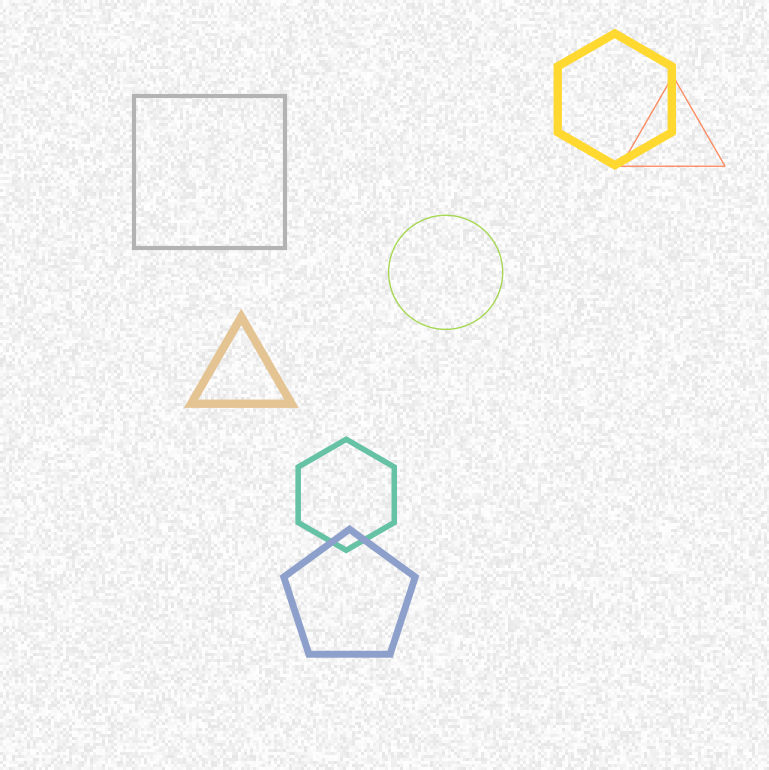[{"shape": "hexagon", "thickness": 2, "radius": 0.36, "center": [0.45, 0.357]}, {"shape": "triangle", "thickness": 0.5, "radius": 0.39, "center": [0.874, 0.823]}, {"shape": "pentagon", "thickness": 2.5, "radius": 0.45, "center": [0.454, 0.223]}, {"shape": "circle", "thickness": 0.5, "radius": 0.37, "center": [0.579, 0.646]}, {"shape": "hexagon", "thickness": 3, "radius": 0.43, "center": [0.798, 0.871]}, {"shape": "triangle", "thickness": 3, "radius": 0.38, "center": [0.313, 0.513]}, {"shape": "square", "thickness": 1.5, "radius": 0.49, "center": [0.272, 0.777]}]